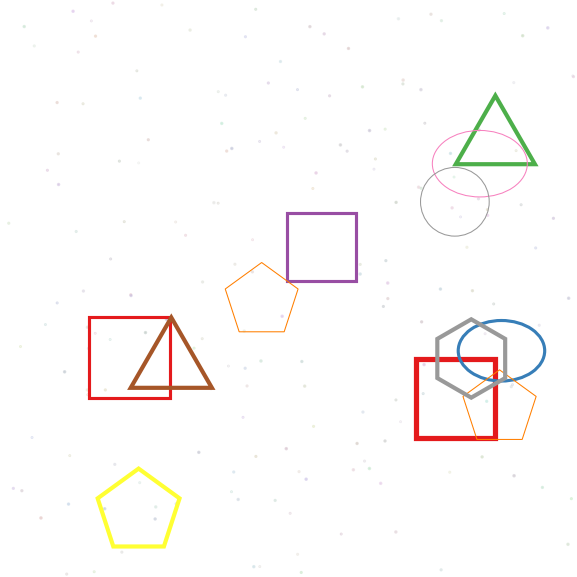[{"shape": "square", "thickness": 2.5, "radius": 0.34, "center": [0.788, 0.309]}, {"shape": "square", "thickness": 1.5, "radius": 0.35, "center": [0.224, 0.38]}, {"shape": "oval", "thickness": 1.5, "radius": 0.37, "center": [0.868, 0.392]}, {"shape": "triangle", "thickness": 2, "radius": 0.4, "center": [0.858, 0.754]}, {"shape": "square", "thickness": 1.5, "radius": 0.3, "center": [0.557, 0.571]}, {"shape": "pentagon", "thickness": 0.5, "radius": 0.33, "center": [0.865, 0.292]}, {"shape": "pentagon", "thickness": 0.5, "radius": 0.33, "center": [0.453, 0.478]}, {"shape": "pentagon", "thickness": 2, "radius": 0.37, "center": [0.24, 0.113]}, {"shape": "triangle", "thickness": 2, "radius": 0.41, "center": [0.297, 0.368]}, {"shape": "oval", "thickness": 0.5, "radius": 0.41, "center": [0.831, 0.716]}, {"shape": "hexagon", "thickness": 2, "radius": 0.34, "center": [0.816, 0.378]}, {"shape": "circle", "thickness": 0.5, "radius": 0.3, "center": [0.788, 0.65]}]